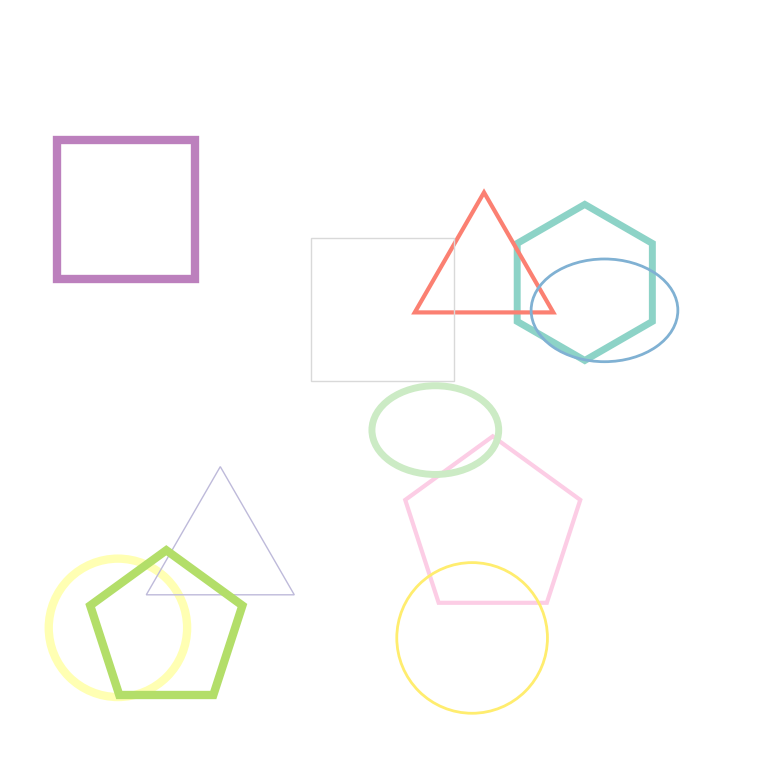[{"shape": "hexagon", "thickness": 2.5, "radius": 0.51, "center": [0.759, 0.633]}, {"shape": "circle", "thickness": 3, "radius": 0.45, "center": [0.153, 0.185]}, {"shape": "triangle", "thickness": 0.5, "radius": 0.55, "center": [0.286, 0.283]}, {"shape": "triangle", "thickness": 1.5, "radius": 0.52, "center": [0.629, 0.646]}, {"shape": "oval", "thickness": 1, "radius": 0.48, "center": [0.785, 0.597]}, {"shape": "pentagon", "thickness": 3, "radius": 0.52, "center": [0.216, 0.181]}, {"shape": "pentagon", "thickness": 1.5, "radius": 0.6, "center": [0.64, 0.314]}, {"shape": "square", "thickness": 0.5, "radius": 0.46, "center": [0.497, 0.598]}, {"shape": "square", "thickness": 3, "radius": 0.45, "center": [0.164, 0.728]}, {"shape": "oval", "thickness": 2.5, "radius": 0.41, "center": [0.565, 0.441]}, {"shape": "circle", "thickness": 1, "radius": 0.49, "center": [0.613, 0.172]}]